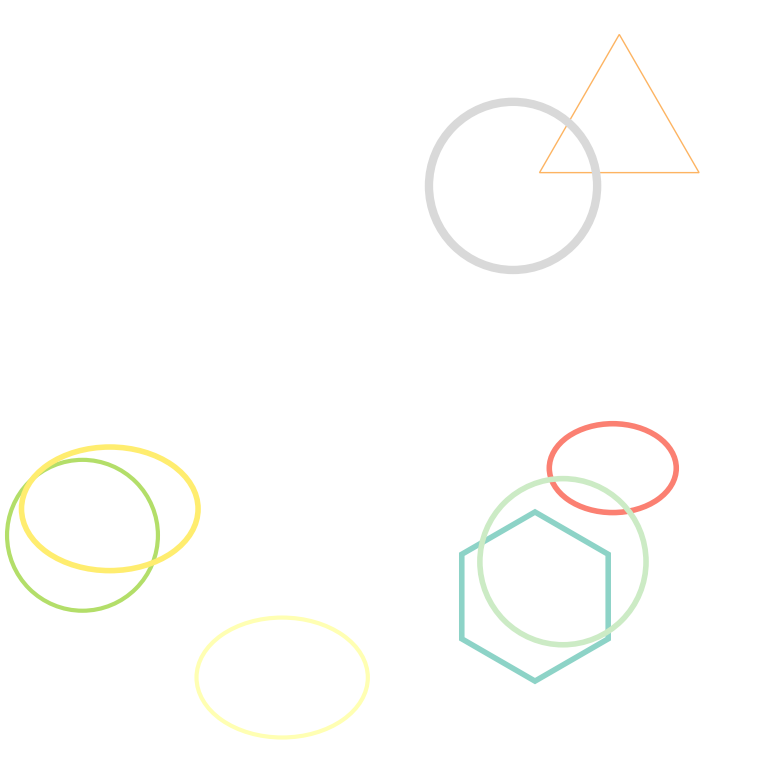[{"shape": "hexagon", "thickness": 2, "radius": 0.55, "center": [0.695, 0.225]}, {"shape": "oval", "thickness": 1.5, "radius": 0.56, "center": [0.366, 0.12]}, {"shape": "oval", "thickness": 2, "radius": 0.41, "center": [0.796, 0.392]}, {"shape": "triangle", "thickness": 0.5, "radius": 0.6, "center": [0.804, 0.836]}, {"shape": "circle", "thickness": 1.5, "radius": 0.49, "center": [0.107, 0.305]}, {"shape": "circle", "thickness": 3, "radius": 0.55, "center": [0.666, 0.759]}, {"shape": "circle", "thickness": 2, "radius": 0.54, "center": [0.731, 0.271]}, {"shape": "oval", "thickness": 2, "radius": 0.57, "center": [0.143, 0.339]}]